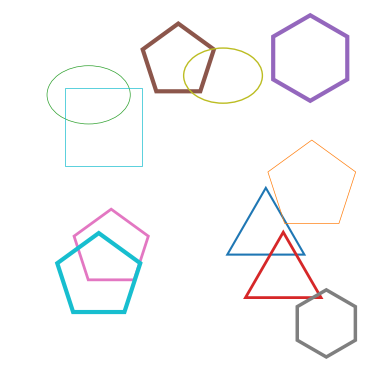[{"shape": "triangle", "thickness": 1.5, "radius": 0.58, "center": [0.69, 0.396]}, {"shape": "pentagon", "thickness": 0.5, "radius": 0.6, "center": [0.81, 0.516]}, {"shape": "oval", "thickness": 0.5, "radius": 0.54, "center": [0.23, 0.754]}, {"shape": "triangle", "thickness": 2, "radius": 0.57, "center": [0.736, 0.284]}, {"shape": "hexagon", "thickness": 3, "radius": 0.56, "center": [0.806, 0.849]}, {"shape": "pentagon", "thickness": 3, "radius": 0.49, "center": [0.463, 0.842]}, {"shape": "pentagon", "thickness": 2, "radius": 0.51, "center": [0.289, 0.355]}, {"shape": "hexagon", "thickness": 2.5, "radius": 0.44, "center": [0.848, 0.16]}, {"shape": "oval", "thickness": 1, "radius": 0.51, "center": [0.579, 0.804]}, {"shape": "square", "thickness": 0.5, "radius": 0.5, "center": [0.269, 0.67]}, {"shape": "pentagon", "thickness": 3, "radius": 0.57, "center": [0.257, 0.281]}]